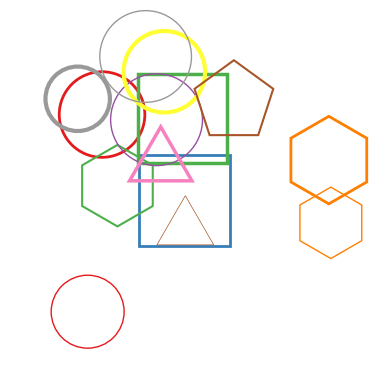[{"shape": "circle", "thickness": 2, "radius": 0.56, "center": [0.265, 0.703]}, {"shape": "circle", "thickness": 1, "radius": 0.47, "center": [0.228, 0.19]}, {"shape": "square", "thickness": 2, "radius": 0.6, "center": [0.479, 0.479]}, {"shape": "square", "thickness": 2.5, "radius": 0.58, "center": [0.474, 0.692]}, {"shape": "hexagon", "thickness": 1.5, "radius": 0.53, "center": [0.305, 0.518]}, {"shape": "circle", "thickness": 1, "radius": 0.6, "center": [0.407, 0.689]}, {"shape": "hexagon", "thickness": 2, "radius": 0.57, "center": [0.854, 0.584]}, {"shape": "hexagon", "thickness": 1, "radius": 0.46, "center": [0.859, 0.421]}, {"shape": "circle", "thickness": 3, "radius": 0.53, "center": [0.427, 0.814]}, {"shape": "triangle", "thickness": 0.5, "radius": 0.43, "center": [0.481, 0.407]}, {"shape": "pentagon", "thickness": 1.5, "radius": 0.54, "center": [0.608, 0.736]}, {"shape": "triangle", "thickness": 2.5, "radius": 0.47, "center": [0.417, 0.577]}, {"shape": "circle", "thickness": 3, "radius": 0.42, "center": [0.202, 0.743]}, {"shape": "circle", "thickness": 1, "radius": 0.6, "center": [0.378, 0.853]}]